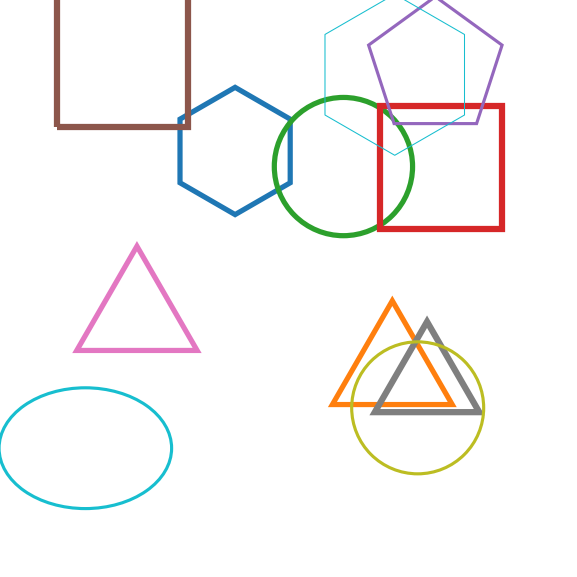[{"shape": "hexagon", "thickness": 2.5, "radius": 0.55, "center": [0.407, 0.738]}, {"shape": "triangle", "thickness": 2.5, "radius": 0.6, "center": [0.679, 0.359]}, {"shape": "circle", "thickness": 2.5, "radius": 0.6, "center": [0.595, 0.711]}, {"shape": "square", "thickness": 3, "radius": 0.53, "center": [0.764, 0.71]}, {"shape": "pentagon", "thickness": 1.5, "radius": 0.61, "center": [0.754, 0.883]}, {"shape": "square", "thickness": 3, "radius": 0.57, "center": [0.212, 0.893]}, {"shape": "triangle", "thickness": 2.5, "radius": 0.6, "center": [0.237, 0.452]}, {"shape": "triangle", "thickness": 3, "radius": 0.52, "center": [0.739, 0.338]}, {"shape": "circle", "thickness": 1.5, "radius": 0.57, "center": [0.723, 0.293]}, {"shape": "oval", "thickness": 1.5, "radius": 0.75, "center": [0.148, 0.223]}, {"shape": "hexagon", "thickness": 0.5, "radius": 0.7, "center": [0.684, 0.87]}]